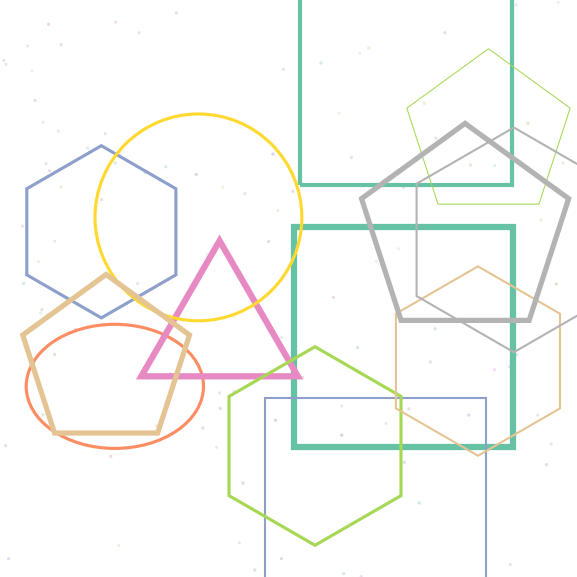[{"shape": "square", "thickness": 2, "radius": 0.92, "center": [0.704, 0.862]}, {"shape": "square", "thickness": 3, "radius": 0.95, "center": [0.699, 0.415]}, {"shape": "oval", "thickness": 1.5, "radius": 0.77, "center": [0.199, 0.33]}, {"shape": "square", "thickness": 1, "radius": 0.95, "center": [0.65, 0.12]}, {"shape": "hexagon", "thickness": 1.5, "radius": 0.75, "center": [0.176, 0.598]}, {"shape": "triangle", "thickness": 3, "radius": 0.78, "center": [0.38, 0.426]}, {"shape": "hexagon", "thickness": 1.5, "radius": 0.86, "center": [0.545, 0.227]}, {"shape": "pentagon", "thickness": 0.5, "radius": 0.74, "center": [0.846, 0.766]}, {"shape": "circle", "thickness": 1.5, "radius": 0.9, "center": [0.344, 0.623]}, {"shape": "hexagon", "thickness": 1, "radius": 0.82, "center": [0.828, 0.374]}, {"shape": "pentagon", "thickness": 2.5, "radius": 0.76, "center": [0.184, 0.372]}, {"shape": "pentagon", "thickness": 2.5, "radius": 0.94, "center": [0.805, 0.597]}, {"shape": "hexagon", "thickness": 1, "radius": 0.97, "center": [0.89, 0.584]}]